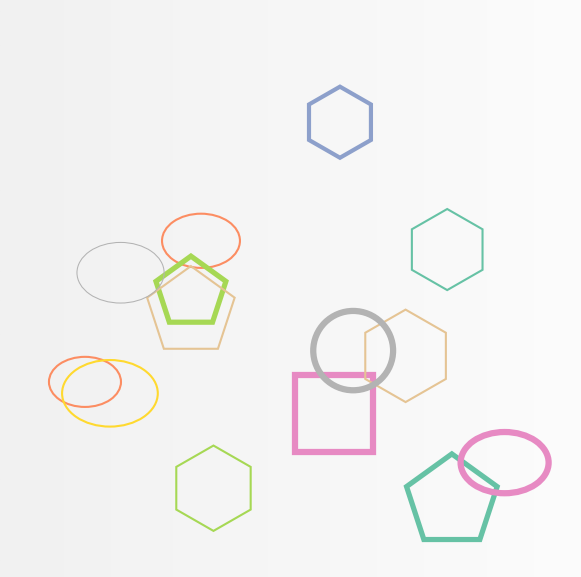[{"shape": "pentagon", "thickness": 2.5, "radius": 0.41, "center": [0.777, 0.131]}, {"shape": "hexagon", "thickness": 1, "radius": 0.35, "center": [0.769, 0.567]}, {"shape": "oval", "thickness": 1, "radius": 0.34, "center": [0.346, 0.582]}, {"shape": "oval", "thickness": 1, "radius": 0.31, "center": [0.146, 0.338]}, {"shape": "hexagon", "thickness": 2, "radius": 0.31, "center": [0.585, 0.788]}, {"shape": "oval", "thickness": 3, "radius": 0.38, "center": [0.868, 0.198]}, {"shape": "square", "thickness": 3, "radius": 0.33, "center": [0.574, 0.283]}, {"shape": "pentagon", "thickness": 2.5, "radius": 0.32, "center": [0.328, 0.492]}, {"shape": "hexagon", "thickness": 1, "radius": 0.37, "center": [0.367, 0.154]}, {"shape": "oval", "thickness": 1, "radius": 0.41, "center": [0.189, 0.318]}, {"shape": "hexagon", "thickness": 1, "radius": 0.4, "center": [0.698, 0.383]}, {"shape": "pentagon", "thickness": 1, "radius": 0.4, "center": [0.328, 0.459]}, {"shape": "oval", "thickness": 0.5, "radius": 0.37, "center": [0.207, 0.527]}, {"shape": "circle", "thickness": 3, "radius": 0.34, "center": [0.608, 0.392]}]